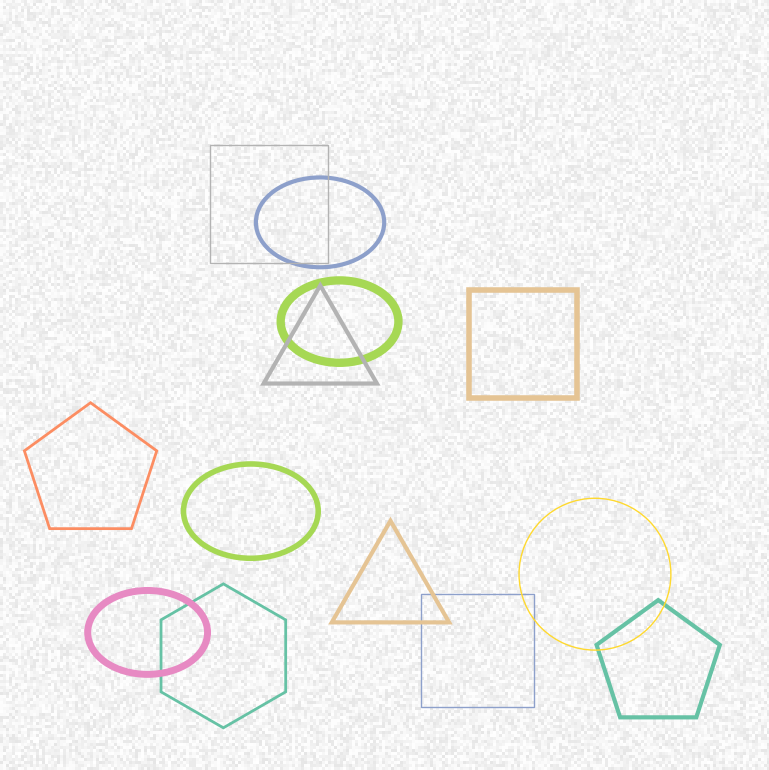[{"shape": "hexagon", "thickness": 1, "radius": 0.47, "center": [0.29, 0.148]}, {"shape": "pentagon", "thickness": 1.5, "radius": 0.42, "center": [0.855, 0.136]}, {"shape": "pentagon", "thickness": 1, "radius": 0.45, "center": [0.118, 0.387]}, {"shape": "oval", "thickness": 1.5, "radius": 0.42, "center": [0.416, 0.711]}, {"shape": "square", "thickness": 0.5, "radius": 0.37, "center": [0.62, 0.155]}, {"shape": "oval", "thickness": 2.5, "radius": 0.39, "center": [0.192, 0.179]}, {"shape": "oval", "thickness": 3, "radius": 0.38, "center": [0.441, 0.582]}, {"shape": "oval", "thickness": 2, "radius": 0.44, "center": [0.326, 0.336]}, {"shape": "circle", "thickness": 0.5, "radius": 0.49, "center": [0.773, 0.254]}, {"shape": "square", "thickness": 2, "radius": 0.35, "center": [0.68, 0.553]}, {"shape": "triangle", "thickness": 1.5, "radius": 0.44, "center": [0.507, 0.236]}, {"shape": "square", "thickness": 0.5, "radius": 0.38, "center": [0.349, 0.735]}, {"shape": "triangle", "thickness": 1.5, "radius": 0.42, "center": [0.416, 0.544]}]